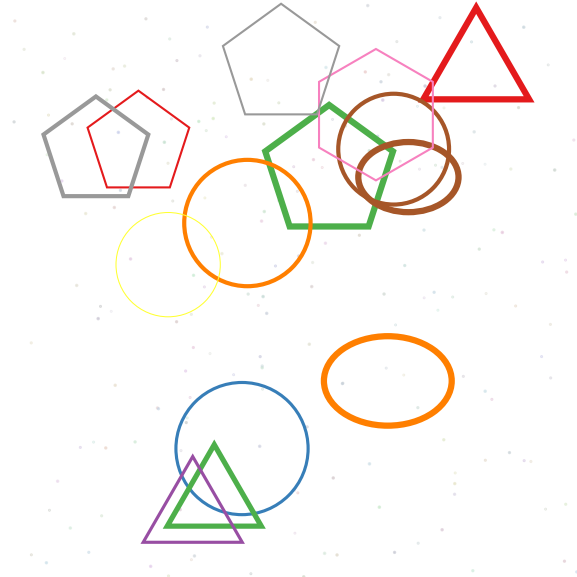[{"shape": "pentagon", "thickness": 1, "radius": 0.46, "center": [0.24, 0.75]}, {"shape": "triangle", "thickness": 3, "radius": 0.53, "center": [0.825, 0.88]}, {"shape": "circle", "thickness": 1.5, "radius": 0.57, "center": [0.419, 0.222]}, {"shape": "triangle", "thickness": 2.5, "radius": 0.47, "center": [0.371, 0.135]}, {"shape": "pentagon", "thickness": 3, "radius": 0.58, "center": [0.57, 0.701]}, {"shape": "triangle", "thickness": 1.5, "radius": 0.5, "center": [0.334, 0.11]}, {"shape": "oval", "thickness": 3, "radius": 0.55, "center": [0.672, 0.34]}, {"shape": "circle", "thickness": 2, "radius": 0.55, "center": [0.428, 0.613]}, {"shape": "circle", "thickness": 0.5, "radius": 0.45, "center": [0.291, 0.541]}, {"shape": "oval", "thickness": 3, "radius": 0.43, "center": [0.707, 0.692]}, {"shape": "circle", "thickness": 2, "radius": 0.48, "center": [0.682, 0.741]}, {"shape": "hexagon", "thickness": 1, "radius": 0.57, "center": [0.651, 0.801]}, {"shape": "pentagon", "thickness": 1, "radius": 0.53, "center": [0.487, 0.887]}, {"shape": "pentagon", "thickness": 2, "radius": 0.48, "center": [0.166, 0.737]}]